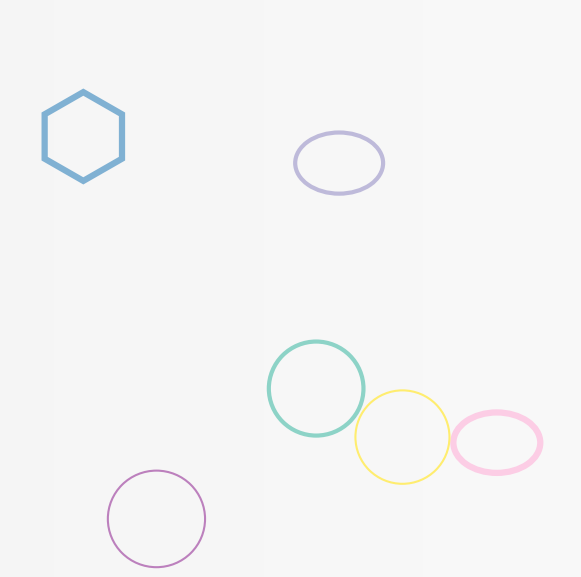[{"shape": "circle", "thickness": 2, "radius": 0.41, "center": [0.544, 0.326]}, {"shape": "oval", "thickness": 2, "radius": 0.38, "center": [0.583, 0.717]}, {"shape": "hexagon", "thickness": 3, "radius": 0.38, "center": [0.143, 0.763]}, {"shape": "oval", "thickness": 3, "radius": 0.37, "center": [0.855, 0.233]}, {"shape": "circle", "thickness": 1, "radius": 0.42, "center": [0.269, 0.101]}, {"shape": "circle", "thickness": 1, "radius": 0.4, "center": [0.692, 0.242]}]